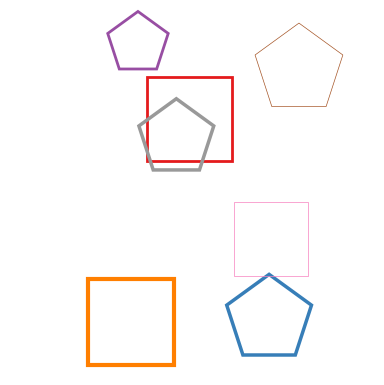[{"shape": "square", "thickness": 2, "radius": 0.55, "center": [0.493, 0.691]}, {"shape": "pentagon", "thickness": 2.5, "radius": 0.58, "center": [0.699, 0.172]}, {"shape": "pentagon", "thickness": 2, "radius": 0.41, "center": [0.358, 0.888]}, {"shape": "square", "thickness": 3, "radius": 0.56, "center": [0.34, 0.164]}, {"shape": "pentagon", "thickness": 0.5, "radius": 0.6, "center": [0.777, 0.82]}, {"shape": "square", "thickness": 0.5, "radius": 0.48, "center": [0.704, 0.379]}, {"shape": "pentagon", "thickness": 2.5, "radius": 0.51, "center": [0.458, 0.641]}]